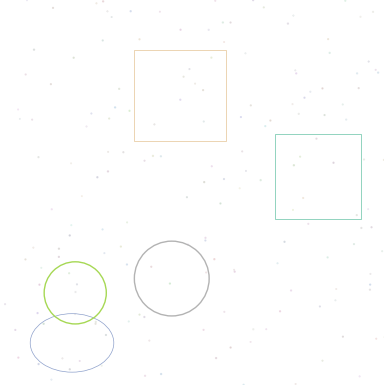[{"shape": "square", "thickness": 0.5, "radius": 0.55, "center": [0.826, 0.541]}, {"shape": "oval", "thickness": 0.5, "radius": 0.54, "center": [0.187, 0.109]}, {"shape": "circle", "thickness": 1, "radius": 0.4, "center": [0.195, 0.239]}, {"shape": "square", "thickness": 0.5, "radius": 0.59, "center": [0.468, 0.752]}, {"shape": "circle", "thickness": 1, "radius": 0.49, "center": [0.446, 0.277]}]